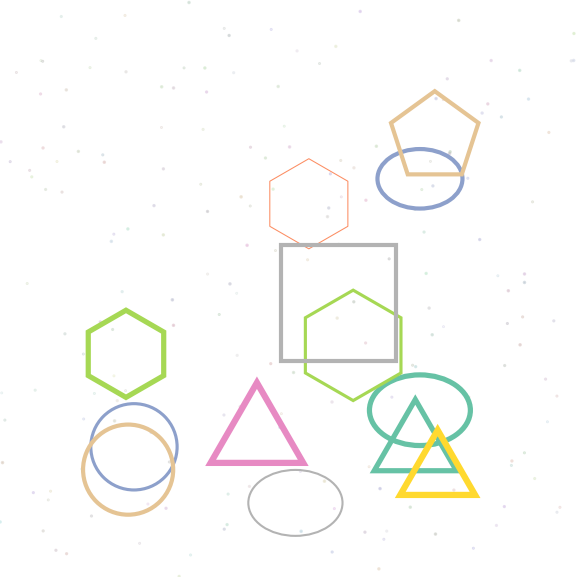[{"shape": "oval", "thickness": 2.5, "radius": 0.44, "center": [0.727, 0.289]}, {"shape": "triangle", "thickness": 2.5, "radius": 0.41, "center": [0.719, 0.225]}, {"shape": "hexagon", "thickness": 0.5, "radius": 0.39, "center": [0.535, 0.646]}, {"shape": "circle", "thickness": 1.5, "radius": 0.37, "center": [0.232, 0.225]}, {"shape": "oval", "thickness": 2, "radius": 0.37, "center": [0.727, 0.69]}, {"shape": "triangle", "thickness": 3, "radius": 0.46, "center": [0.445, 0.244]}, {"shape": "hexagon", "thickness": 1.5, "radius": 0.48, "center": [0.612, 0.401]}, {"shape": "hexagon", "thickness": 2.5, "radius": 0.38, "center": [0.218, 0.386]}, {"shape": "triangle", "thickness": 3, "radius": 0.37, "center": [0.758, 0.18]}, {"shape": "pentagon", "thickness": 2, "radius": 0.4, "center": [0.753, 0.762]}, {"shape": "circle", "thickness": 2, "radius": 0.39, "center": [0.222, 0.186]}, {"shape": "oval", "thickness": 1, "radius": 0.41, "center": [0.512, 0.128]}, {"shape": "square", "thickness": 2, "radius": 0.5, "center": [0.586, 0.474]}]